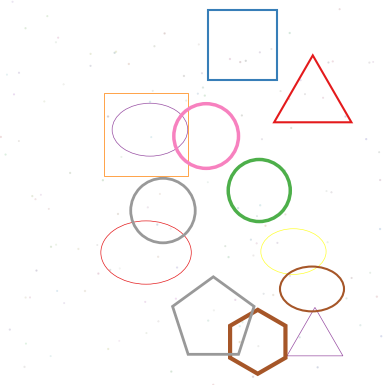[{"shape": "oval", "thickness": 0.5, "radius": 0.59, "center": [0.379, 0.344]}, {"shape": "triangle", "thickness": 1.5, "radius": 0.58, "center": [0.812, 0.74]}, {"shape": "square", "thickness": 1.5, "radius": 0.45, "center": [0.63, 0.883]}, {"shape": "circle", "thickness": 2.5, "radius": 0.4, "center": [0.673, 0.505]}, {"shape": "oval", "thickness": 0.5, "radius": 0.49, "center": [0.389, 0.663]}, {"shape": "triangle", "thickness": 0.5, "radius": 0.42, "center": [0.818, 0.118]}, {"shape": "square", "thickness": 0.5, "radius": 0.54, "center": [0.379, 0.651]}, {"shape": "oval", "thickness": 0.5, "radius": 0.42, "center": [0.762, 0.347]}, {"shape": "hexagon", "thickness": 3, "radius": 0.42, "center": [0.67, 0.112]}, {"shape": "oval", "thickness": 1.5, "radius": 0.42, "center": [0.81, 0.249]}, {"shape": "circle", "thickness": 2.5, "radius": 0.42, "center": [0.536, 0.647]}, {"shape": "circle", "thickness": 2, "radius": 0.42, "center": [0.423, 0.453]}, {"shape": "pentagon", "thickness": 2, "radius": 0.56, "center": [0.554, 0.17]}]